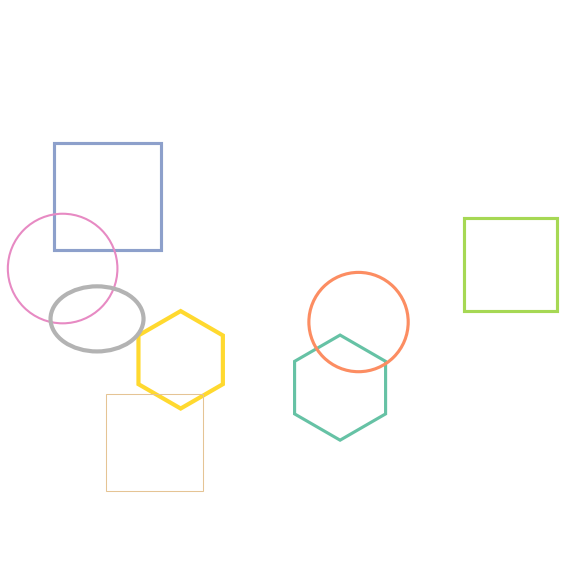[{"shape": "hexagon", "thickness": 1.5, "radius": 0.45, "center": [0.589, 0.328]}, {"shape": "circle", "thickness": 1.5, "radius": 0.43, "center": [0.621, 0.441]}, {"shape": "square", "thickness": 1.5, "radius": 0.46, "center": [0.186, 0.659]}, {"shape": "circle", "thickness": 1, "radius": 0.47, "center": [0.108, 0.534]}, {"shape": "square", "thickness": 1.5, "radius": 0.4, "center": [0.884, 0.541]}, {"shape": "hexagon", "thickness": 2, "radius": 0.42, "center": [0.313, 0.376]}, {"shape": "square", "thickness": 0.5, "radius": 0.42, "center": [0.267, 0.233]}, {"shape": "oval", "thickness": 2, "radius": 0.4, "center": [0.168, 0.447]}]